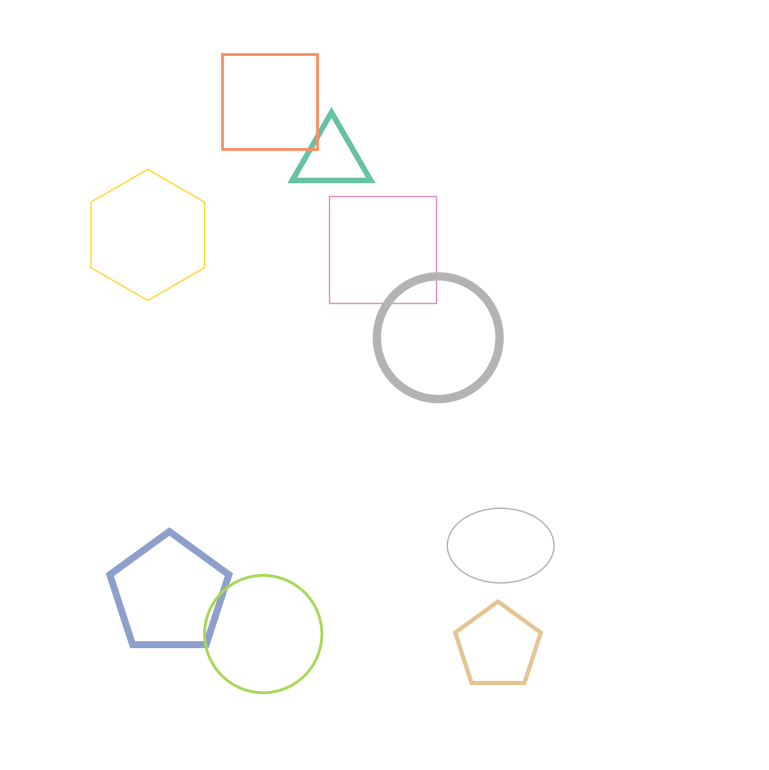[{"shape": "triangle", "thickness": 2, "radius": 0.29, "center": [0.431, 0.795]}, {"shape": "square", "thickness": 1, "radius": 0.31, "center": [0.35, 0.868]}, {"shape": "pentagon", "thickness": 2.5, "radius": 0.41, "center": [0.22, 0.229]}, {"shape": "square", "thickness": 0.5, "radius": 0.35, "center": [0.497, 0.676]}, {"shape": "circle", "thickness": 1, "radius": 0.38, "center": [0.342, 0.177]}, {"shape": "hexagon", "thickness": 0.5, "radius": 0.43, "center": [0.192, 0.695]}, {"shape": "pentagon", "thickness": 1.5, "radius": 0.29, "center": [0.647, 0.16]}, {"shape": "oval", "thickness": 0.5, "radius": 0.35, "center": [0.65, 0.291]}, {"shape": "circle", "thickness": 3, "radius": 0.4, "center": [0.569, 0.561]}]